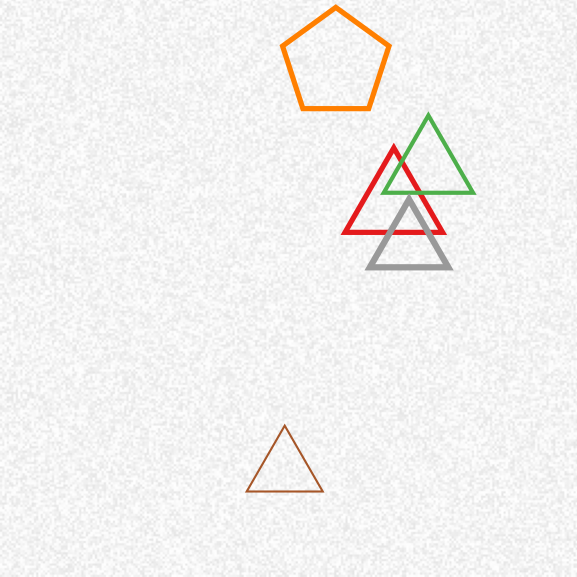[{"shape": "triangle", "thickness": 2.5, "radius": 0.49, "center": [0.682, 0.646]}, {"shape": "triangle", "thickness": 2, "radius": 0.45, "center": [0.742, 0.71]}, {"shape": "pentagon", "thickness": 2.5, "radius": 0.48, "center": [0.581, 0.889]}, {"shape": "triangle", "thickness": 1, "radius": 0.38, "center": [0.493, 0.186]}, {"shape": "triangle", "thickness": 3, "radius": 0.39, "center": [0.708, 0.575]}]